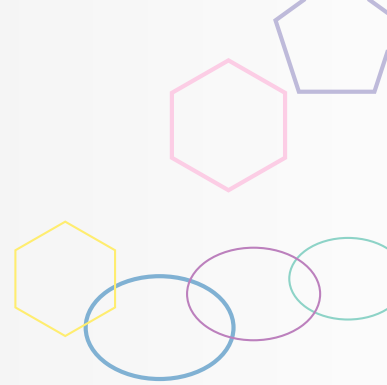[{"shape": "oval", "thickness": 1.5, "radius": 0.76, "center": [0.898, 0.276]}, {"shape": "pentagon", "thickness": 3, "radius": 0.83, "center": [0.869, 0.896]}, {"shape": "oval", "thickness": 3, "radius": 0.95, "center": [0.412, 0.149]}, {"shape": "hexagon", "thickness": 3, "radius": 0.84, "center": [0.59, 0.675]}, {"shape": "oval", "thickness": 1.5, "radius": 0.86, "center": [0.654, 0.236]}, {"shape": "hexagon", "thickness": 1.5, "radius": 0.74, "center": [0.168, 0.276]}]